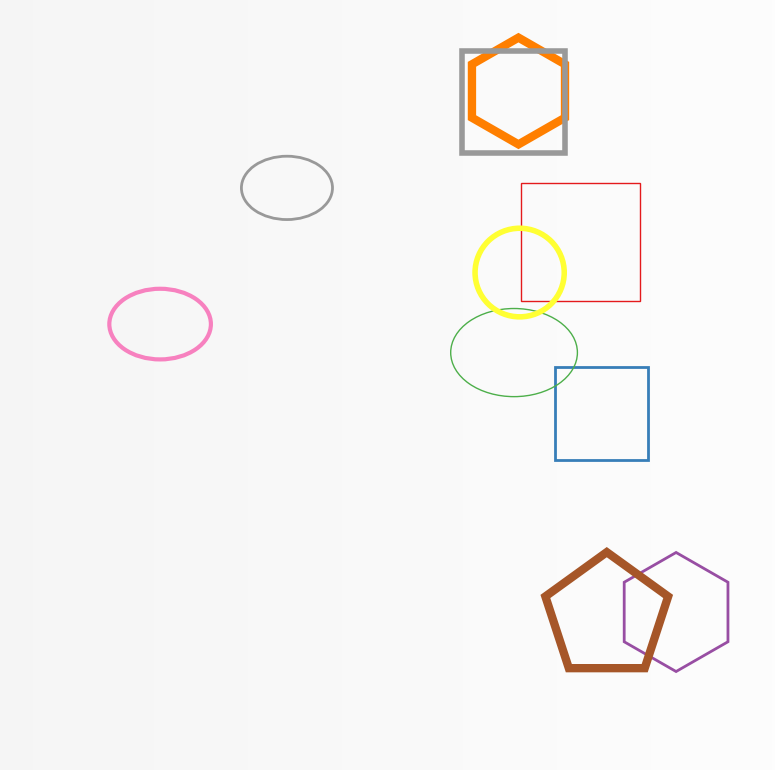[{"shape": "square", "thickness": 0.5, "radius": 0.38, "center": [0.749, 0.686]}, {"shape": "square", "thickness": 1, "radius": 0.3, "center": [0.776, 0.463]}, {"shape": "oval", "thickness": 0.5, "radius": 0.41, "center": [0.663, 0.542]}, {"shape": "hexagon", "thickness": 1, "radius": 0.39, "center": [0.872, 0.205]}, {"shape": "hexagon", "thickness": 3, "radius": 0.35, "center": [0.669, 0.882]}, {"shape": "circle", "thickness": 2, "radius": 0.29, "center": [0.671, 0.646]}, {"shape": "pentagon", "thickness": 3, "radius": 0.42, "center": [0.783, 0.2]}, {"shape": "oval", "thickness": 1.5, "radius": 0.33, "center": [0.207, 0.579]}, {"shape": "square", "thickness": 2, "radius": 0.33, "center": [0.662, 0.868]}, {"shape": "oval", "thickness": 1, "radius": 0.29, "center": [0.37, 0.756]}]